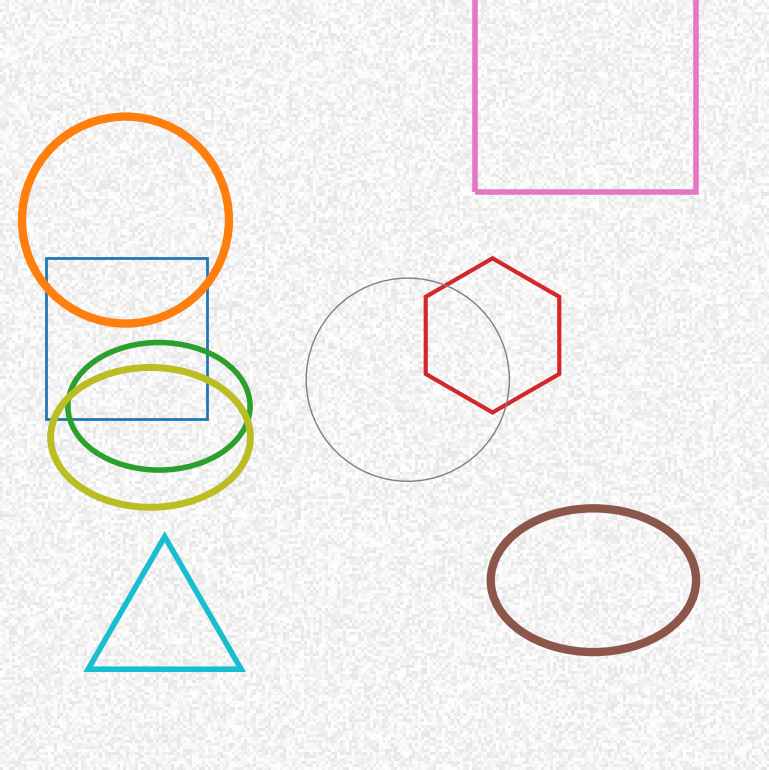[{"shape": "square", "thickness": 1, "radius": 0.52, "center": [0.164, 0.561]}, {"shape": "circle", "thickness": 3, "radius": 0.67, "center": [0.163, 0.714]}, {"shape": "oval", "thickness": 2, "radius": 0.59, "center": [0.206, 0.472]}, {"shape": "hexagon", "thickness": 1.5, "radius": 0.5, "center": [0.64, 0.564]}, {"shape": "oval", "thickness": 3, "radius": 0.67, "center": [0.771, 0.246]}, {"shape": "square", "thickness": 2, "radius": 0.72, "center": [0.761, 0.894]}, {"shape": "circle", "thickness": 0.5, "radius": 0.66, "center": [0.53, 0.507]}, {"shape": "oval", "thickness": 2.5, "radius": 0.65, "center": [0.195, 0.432]}, {"shape": "triangle", "thickness": 2, "radius": 0.57, "center": [0.214, 0.188]}]